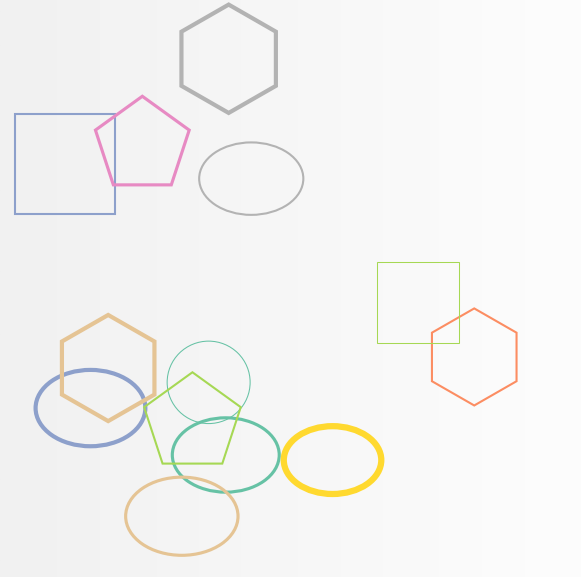[{"shape": "circle", "thickness": 0.5, "radius": 0.36, "center": [0.359, 0.337]}, {"shape": "oval", "thickness": 1.5, "radius": 0.46, "center": [0.388, 0.211]}, {"shape": "hexagon", "thickness": 1, "radius": 0.42, "center": [0.816, 0.381]}, {"shape": "oval", "thickness": 2, "radius": 0.47, "center": [0.156, 0.293]}, {"shape": "square", "thickness": 1, "radius": 0.43, "center": [0.112, 0.716]}, {"shape": "pentagon", "thickness": 1.5, "radius": 0.42, "center": [0.245, 0.748]}, {"shape": "square", "thickness": 0.5, "radius": 0.35, "center": [0.719, 0.476]}, {"shape": "pentagon", "thickness": 1, "radius": 0.44, "center": [0.331, 0.267]}, {"shape": "oval", "thickness": 3, "radius": 0.42, "center": [0.572, 0.202]}, {"shape": "oval", "thickness": 1.5, "radius": 0.48, "center": [0.313, 0.105]}, {"shape": "hexagon", "thickness": 2, "radius": 0.46, "center": [0.186, 0.362]}, {"shape": "hexagon", "thickness": 2, "radius": 0.47, "center": [0.393, 0.897]}, {"shape": "oval", "thickness": 1, "radius": 0.45, "center": [0.432, 0.69]}]